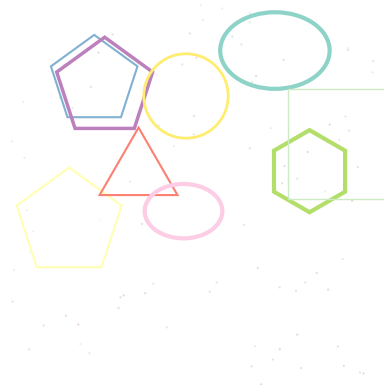[{"shape": "oval", "thickness": 3, "radius": 0.71, "center": [0.714, 0.869]}, {"shape": "pentagon", "thickness": 1.5, "radius": 0.72, "center": [0.18, 0.422]}, {"shape": "triangle", "thickness": 1.5, "radius": 0.58, "center": [0.36, 0.552]}, {"shape": "pentagon", "thickness": 1.5, "radius": 0.59, "center": [0.245, 0.791]}, {"shape": "hexagon", "thickness": 3, "radius": 0.53, "center": [0.804, 0.555]}, {"shape": "oval", "thickness": 3, "radius": 0.5, "center": [0.477, 0.452]}, {"shape": "pentagon", "thickness": 2.5, "radius": 0.65, "center": [0.272, 0.772]}, {"shape": "square", "thickness": 1, "radius": 0.72, "center": [0.892, 0.627]}, {"shape": "circle", "thickness": 2, "radius": 0.55, "center": [0.483, 0.751]}]